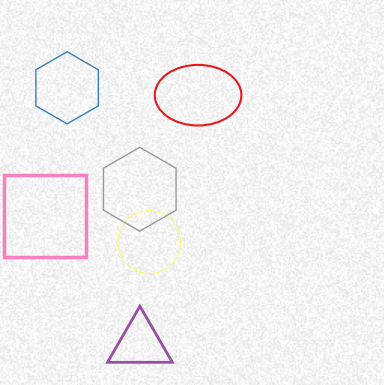[{"shape": "oval", "thickness": 1.5, "radius": 0.56, "center": [0.514, 0.753]}, {"shape": "hexagon", "thickness": 1, "radius": 0.47, "center": [0.174, 0.772]}, {"shape": "triangle", "thickness": 2, "radius": 0.49, "center": [0.363, 0.108]}, {"shape": "circle", "thickness": 0.5, "radius": 0.41, "center": [0.388, 0.371]}, {"shape": "square", "thickness": 2.5, "radius": 0.54, "center": [0.117, 0.439]}, {"shape": "hexagon", "thickness": 1, "radius": 0.54, "center": [0.363, 0.509]}]